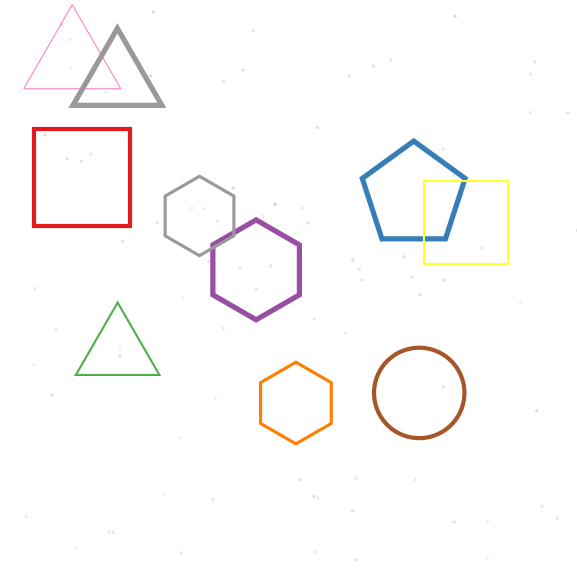[{"shape": "square", "thickness": 2, "radius": 0.42, "center": [0.142, 0.692]}, {"shape": "pentagon", "thickness": 2.5, "radius": 0.47, "center": [0.716, 0.661]}, {"shape": "triangle", "thickness": 1, "radius": 0.42, "center": [0.204, 0.392]}, {"shape": "hexagon", "thickness": 2.5, "radius": 0.43, "center": [0.444, 0.532]}, {"shape": "hexagon", "thickness": 1.5, "radius": 0.35, "center": [0.512, 0.301]}, {"shape": "square", "thickness": 1, "radius": 0.36, "center": [0.807, 0.614]}, {"shape": "circle", "thickness": 2, "radius": 0.39, "center": [0.726, 0.319]}, {"shape": "triangle", "thickness": 0.5, "radius": 0.49, "center": [0.125, 0.894]}, {"shape": "triangle", "thickness": 2.5, "radius": 0.44, "center": [0.203, 0.861]}, {"shape": "hexagon", "thickness": 1.5, "radius": 0.34, "center": [0.345, 0.625]}]